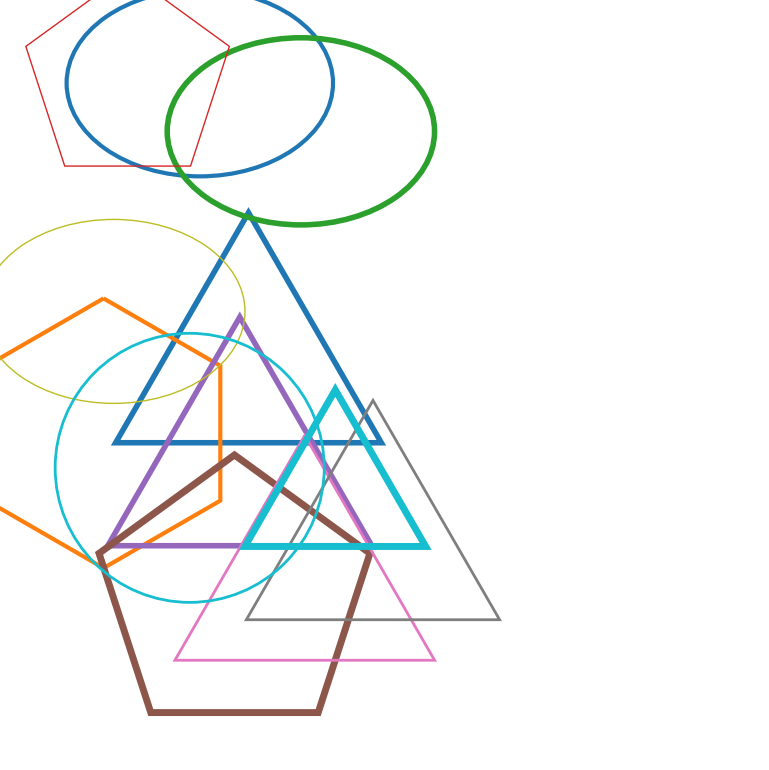[{"shape": "oval", "thickness": 1.5, "radius": 0.86, "center": [0.259, 0.892]}, {"shape": "triangle", "thickness": 2, "radius": 1.0, "center": [0.323, 0.525]}, {"shape": "hexagon", "thickness": 1.5, "radius": 0.88, "center": [0.134, 0.437]}, {"shape": "oval", "thickness": 2, "radius": 0.87, "center": [0.391, 0.829]}, {"shape": "pentagon", "thickness": 0.5, "radius": 0.69, "center": [0.166, 0.897]}, {"shape": "triangle", "thickness": 2, "radius": 0.99, "center": [0.311, 0.39]}, {"shape": "pentagon", "thickness": 2.5, "radius": 0.92, "center": [0.305, 0.224]}, {"shape": "triangle", "thickness": 1, "radius": 0.97, "center": [0.396, 0.24]}, {"shape": "triangle", "thickness": 1, "radius": 0.95, "center": [0.484, 0.29]}, {"shape": "oval", "thickness": 0.5, "radius": 0.85, "center": [0.148, 0.596]}, {"shape": "circle", "thickness": 1, "radius": 0.87, "center": [0.246, 0.392]}, {"shape": "triangle", "thickness": 2.5, "radius": 0.68, "center": [0.435, 0.358]}]